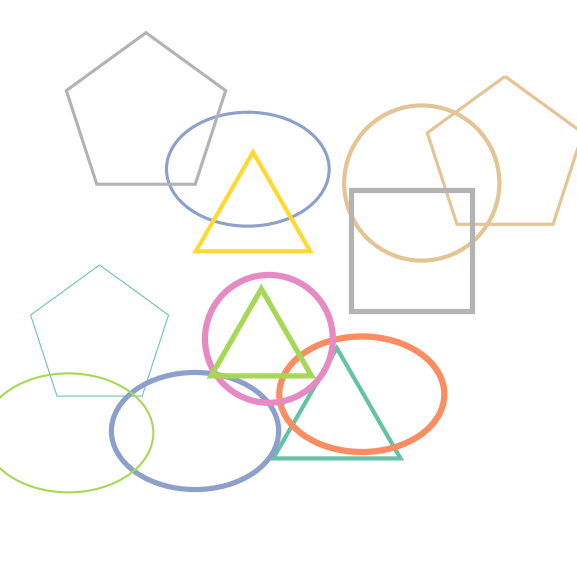[{"shape": "pentagon", "thickness": 0.5, "radius": 0.63, "center": [0.172, 0.415]}, {"shape": "triangle", "thickness": 2, "radius": 0.64, "center": [0.583, 0.269]}, {"shape": "oval", "thickness": 3, "radius": 0.71, "center": [0.627, 0.316]}, {"shape": "oval", "thickness": 2.5, "radius": 0.72, "center": [0.338, 0.253]}, {"shape": "oval", "thickness": 1.5, "radius": 0.7, "center": [0.429, 0.706]}, {"shape": "circle", "thickness": 3, "radius": 0.55, "center": [0.466, 0.412]}, {"shape": "triangle", "thickness": 2.5, "radius": 0.5, "center": [0.452, 0.398]}, {"shape": "oval", "thickness": 1, "radius": 0.74, "center": [0.118, 0.25]}, {"shape": "triangle", "thickness": 2, "radius": 0.57, "center": [0.438, 0.621]}, {"shape": "circle", "thickness": 2, "radius": 0.67, "center": [0.73, 0.682]}, {"shape": "pentagon", "thickness": 1.5, "radius": 0.71, "center": [0.875, 0.725]}, {"shape": "pentagon", "thickness": 1.5, "radius": 0.73, "center": [0.253, 0.797]}, {"shape": "square", "thickness": 2.5, "radius": 0.53, "center": [0.713, 0.565]}]